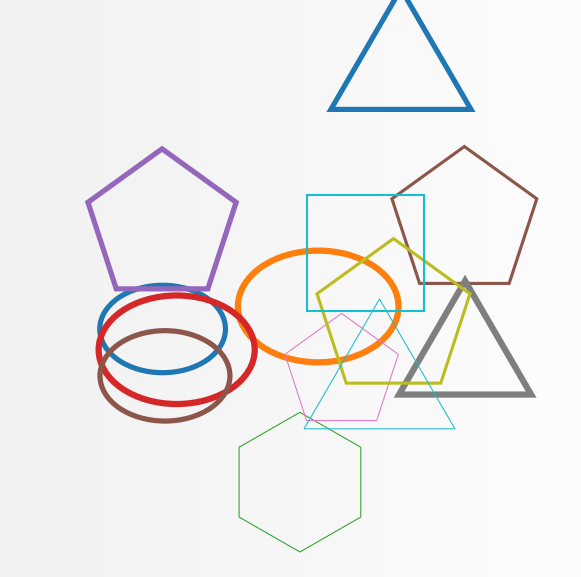[{"shape": "oval", "thickness": 2.5, "radius": 0.54, "center": [0.28, 0.429]}, {"shape": "triangle", "thickness": 2.5, "radius": 0.7, "center": [0.69, 0.879]}, {"shape": "oval", "thickness": 3, "radius": 0.69, "center": [0.547, 0.468]}, {"shape": "hexagon", "thickness": 0.5, "radius": 0.6, "center": [0.516, 0.164]}, {"shape": "oval", "thickness": 3, "radius": 0.67, "center": [0.304, 0.394]}, {"shape": "pentagon", "thickness": 2.5, "radius": 0.67, "center": [0.279, 0.607]}, {"shape": "oval", "thickness": 2.5, "radius": 0.56, "center": [0.284, 0.348]}, {"shape": "pentagon", "thickness": 1.5, "radius": 0.66, "center": [0.799, 0.614]}, {"shape": "pentagon", "thickness": 0.5, "radius": 0.51, "center": [0.588, 0.354]}, {"shape": "triangle", "thickness": 3, "radius": 0.66, "center": [0.8, 0.382]}, {"shape": "pentagon", "thickness": 1.5, "radius": 0.69, "center": [0.677, 0.448]}, {"shape": "triangle", "thickness": 0.5, "radius": 0.75, "center": [0.653, 0.331]}, {"shape": "square", "thickness": 1, "radius": 0.5, "center": [0.629, 0.562]}]